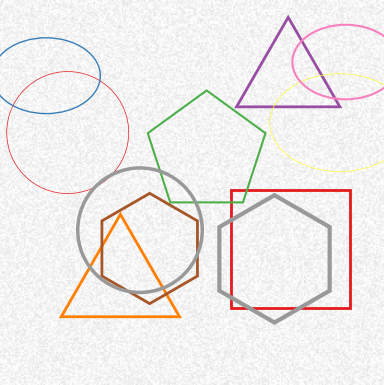[{"shape": "circle", "thickness": 0.5, "radius": 0.79, "center": [0.176, 0.656]}, {"shape": "square", "thickness": 2, "radius": 0.77, "center": [0.754, 0.353]}, {"shape": "oval", "thickness": 1, "radius": 0.7, "center": [0.12, 0.803]}, {"shape": "pentagon", "thickness": 1.5, "radius": 0.8, "center": [0.537, 0.604]}, {"shape": "triangle", "thickness": 2, "radius": 0.78, "center": [0.749, 0.8]}, {"shape": "triangle", "thickness": 2, "radius": 0.89, "center": [0.313, 0.266]}, {"shape": "oval", "thickness": 0.5, "radius": 0.91, "center": [0.882, 0.681]}, {"shape": "hexagon", "thickness": 2, "radius": 0.72, "center": [0.389, 0.355]}, {"shape": "oval", "thickness": 1.5, "radius": 0.69, "center": [0.898, 0.839]}, {"shape": "hexagon", "thickness": 3, "radius": 0.83, "center": [0.713, 0.328]}, {"shape": "circle", "thickness": 2.5, "radius": 0.81, "center": [0.364, 0.402]}]